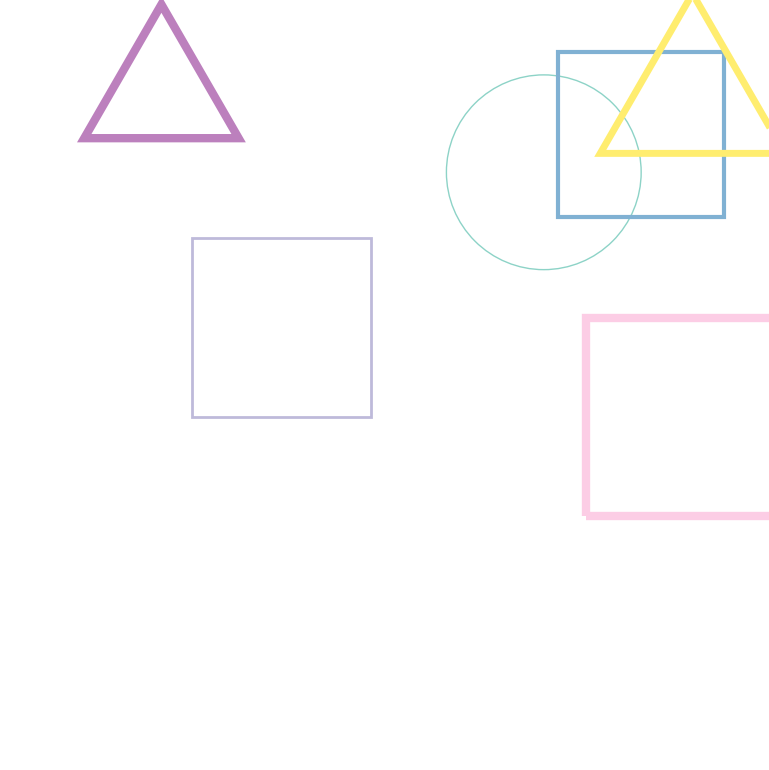[{"shape": "circle", "thickness": 0.5, "radius": 0.63, "center": [0.706, 0.776]}, {"shape": "square", "thickness": 1, "radius": 0.58, "center": [0.365, 0.574]}, {"shape": "square", "thickness": 1.5, "radius": 0.54, "center": [0.832, 0.825]}, {"shape": "square", "thickness": 3, "radius": 0.64, "center": [0.89, 0.458]}, {"shape": "triangle", "thickness": 3, "radius": 0.58, "center": [0.21, 0.878]}, {"shape": "triangle", "thickness": 2.5, "radius": 0.69, "center": [0.899, 0.87]}]